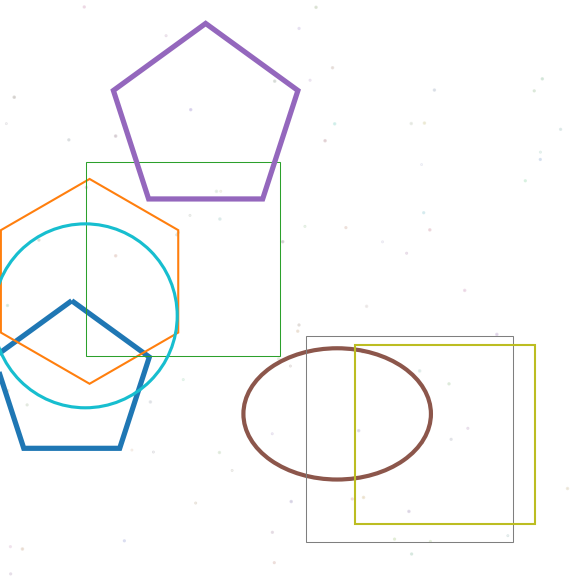[{"shape": "pentagon", "thickness": 2.5, "radius": 0.71, "center": [0.124, 0.337]}, {"shape": "hexagon", "thickness": 1, "radius": 0.89, "center": [0.155, 0.512]}, {"shape": "square", "thickness": 0.5, "radius": 0.84, "center": [0.317, 0.551]}, {"shape": "pentagon", "thickness": 2.5, "radius": 0.84, "center": [0.356, 0.791]}, {"shape": "oval", "thickness": 2, "radius": 0.81, "center": [0.584, 0.282]}, {"shape": "square", "thickness": 0.5, "radius": 0.89, "center": [0.709, 0.239]}, {"shape": "square", "thickness": 1, "radius": 0.78, "center": [0.771, 0.246]}, {"shape": "circle", "thickness": 1.5, "radius": 0.8, "center": [0.148, 0.452]}]